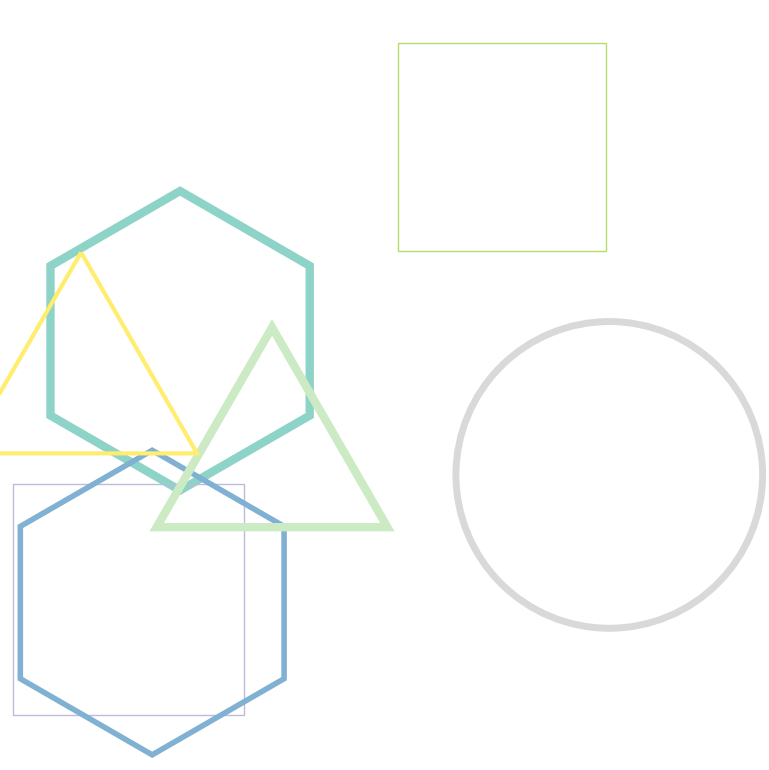[{"shape": "hexagon", "thickness": 3, "radius": 0.97, "center": [0.234, 0.558]}, {"shape": "square", "thickness": 0.5, "radius": 0.75, "center": [0.167, 0.221]}, {"shape": "hexagon", "thickness": 2, "radius": 0.99, "center": [0.198, 0.217]}, {"shape": "square", "thickness": 0.5, "radius": 0.68, "center": [0.652, 0.809]}, {"shape": "circle", "thickness": 2.5, "radius": 1.0, "center": [0.791, 0.383]}, {"shape": "triangle", "thickness": 3, "radius": 0.87, "center": [0.353, 0.402]}, {"shape": "triangle", "thickness": 1.5, "radius": 0.87, "center": [0.105, 0.498]}]